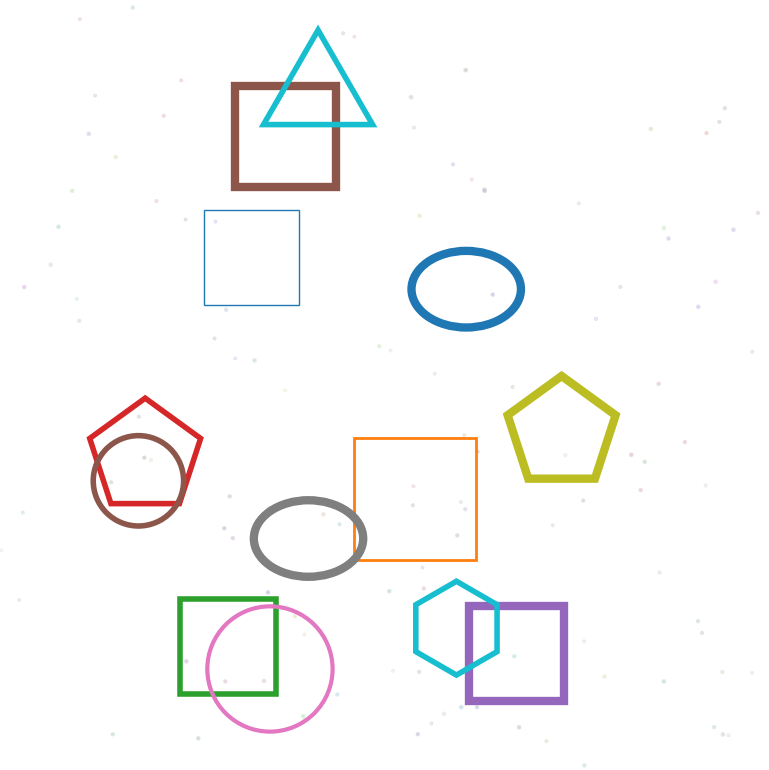[{"shape": "square", "thickness": 0.5, "radius": 0.31, "center": [0.327, 0.666]}, {"shape": "oval", "thickness": 3, "radius": 0.36, "center": [0.605, 0.624]}, {"shape": "square", "thickness": 1, "radius": 0.4, "center": [0.539, 0.352]}, {"shape": "square", "thickness": 2, "radius": 0.31, "center": [0.296, 0.16]}, {"shape": "pentagon", "thickness": 2, "radius": 0.38, "center": [0.189, 0.407]}, {"shape": "square", "thickness": 3, "radius": 0.31, "center": [0.671, 0.152]}, {"shape": "square", "thickness": 3, "radius": 0.33, "center": [0.371, 0.823]}, {"shape": "circle", "thickness": 2, "radius": 0.29, "center": [0.18, 0.376]}, {"shape": "circle", "thickness": 1.5, "radius": 0.41, "center": [0.351, 0.131]}, {"shape": "oval", "thickness": 3, "radius": 0.36, "center": [0.401, 0.301]}, {"shape": "pentagon", "thickness": 3, "radius": 0.37, "center": [0.729, 0.438]}, {"shape": "hexagon", "thickness": 2, "radius": 0.3, "center": [0.593, 0.184]}, {"shape": "triangle", "thickness": 2, "radius": 0.41, "center": [0.413, 0.879]}]